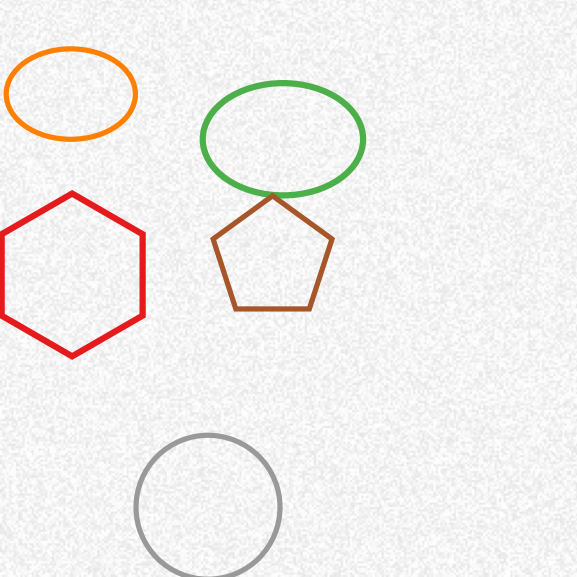[{"shape": "hexagon", "thickness": 3, "radius": 0.7, "center": [0.125, 0.523]}, {"shape": "oval", "thickness": 3, "radius": 0.69, "center": [0.49, 0.758]}, {"shape": "oval", "thickness": 2.5, "radius": 0.56, "center": [0.123, 0.836]}, {"shape": "pentagon", "thickness": 2.5, "radius": 0.54, "center": [0.472, 0.552]}, {"shape": "circle", "thickness": 2.5, "radius": 0.62, "center": [0.36, 0.121]}]